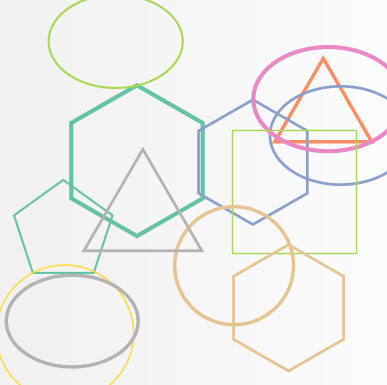[{"shape": "pentagon", "thickness": 1.5, "radius": 0.67, "center": [0.163, 0.399]}, {"shape": "hexagon", "thickness": 3, "radius": 0.98, "center": [0.354, 0.583]}, {"shape": "triangle", "thickness": 2.5, "radius": 0.72, "center": [0.834, 0.704]}, {"shape": "hexagon", "thickness": 2, "radius": 0.81, "center": [0.653, 0.579]}, {"shape": "oval", "thickness": 2, "radius": 0.91, "center": [0.879, 0.648]}, {"shape": "oval", "thickness": 3, "radius": 0.97, "center": [0.847, 0.743]}, {"shape": "oval", "thickness": 1.5, "radius": 0.86, "center": [0.298, 0.893]}, {"shape": "square", "thickness": 1, "radius": 0.8, "center": [0.759, 0.503]}, {"shape": "circle", "thickness": 1, "radius": 0.89, "center": [0.167, 0.134]}, {"shape": "circle", "thickness": 2.5, "radius": 0.77, "center": [0.604, 0.31]}, {"shape": "hexagon", "thickness": 2, "radius": 0.82, "center": [0.745, 0.2]}, {"shape": "oval", "thickness": 2.5, "radius": 0.85, "center": [0.186, 0.166]}, {"shape": "triangle", "thickness": 2, "radius": 0.88, "center": [0.369, 0.436]}]